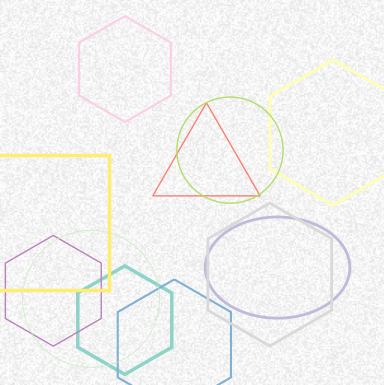[{"shape": "hexagon", "thickness": 2.5, "radius": 0.7, "center": [0.324, 0.168]}, {"shape": "hexagon", "thickness": 2, "radius": 0.94, "center": [0.865, 0.656]}, {"shape": "oval", "thickness": 2, "radius": 0.94, "center": [0.721, 0.305]}, {"shape": "triangle", "thickness": 1, "radius": 0.81, "center": [0.536, 0.572]}, {"shape": "hexagon", "thickness": 1.5, "radius": 0.85, "center": [0.453, 0.105]}, {"shape": "circle", "thickness": 1, "radius": 0.69, "center": [0.597, 0.61]}, {"shape": "hexagon", "thickness": 1.5, "radius": 0.69, "center": [0.325, 0.821]}, {"shape": "hexagon", "thickness": 2, "radius": 0.93, "center": [0.701, 0.287]}, {"shape": "hexagon", "thickness": 1, "radius": 0.72, "center": [0.138, 0.245]}, {"shape": "circle", "thickness": 0.5, "radius": 0.89, "center": [0.237, 0.224]}, {"shape": "square", "thickness": 2.5, "radius": 0.88, "center": [0.108, 0.423]}]